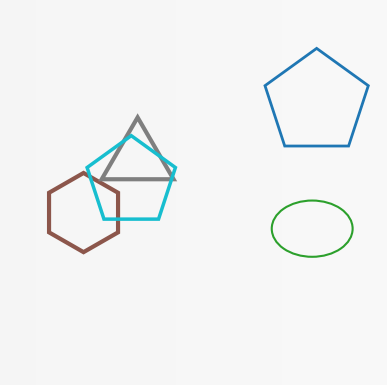[{"shape": "pentagon", "thickness": 2, "radius": 0.7, "center": [0.817, 0.734]}, {"shape": "oval", "thickness": 1.5, "radius": 0.52, "center": [0.806, 0.406]}, {"shape": "hexagon", "thickness": 3, "radius": 0.51, "center": [0.216, 0.448]}, {"shape": "triangle", "thickness": 3, "radius": 0.54, "center": [0.355, 0.588]}, {"shape": "pentagon", "thickness": 2.5, "radius": 0.6, "center": [0.339, 0.528]}]